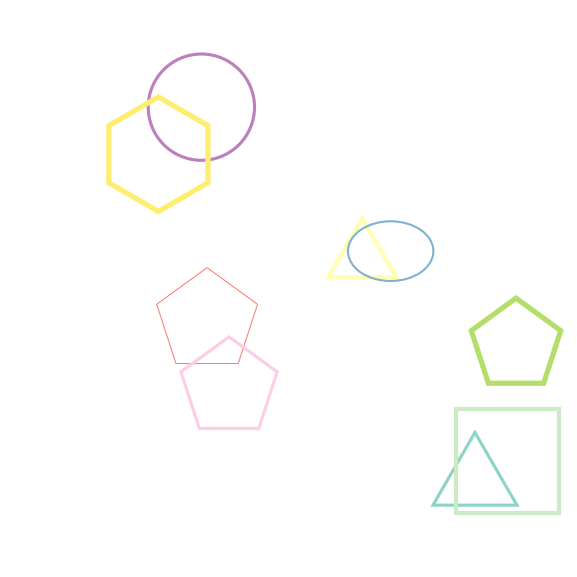[{"shape": "triangle", "thickness": 1.5, "radius": 0.42, "center": [0.822, 0.166]}, {"shape": "triangle", "thickness": 2, "radius": 0.34, "center": [0.627, 0.553]}, {"shape": "pentagon", "thickness": 0.5, "radius": 0.46, "center": [0.359, 0.444]}, {"shape": "oval", "thickness": 1, "radius": 0.37, "center": [0.676, 0.564]}, {"shape": "pentagon", "thickness": 2.5, "radius": 0.41, "center": [0.894, 0.401]}, {"shape": "pentagon", "thickness": 1.5, "radius": 0.44, "center": [0.397, 0.328]}, {"shape": "circle", "thickness": 1.5, "radius": 0.46, "center": [0.349, 0.814]}, {"shape": "square", "thickness": 2, "radius": 0.45, "center": [0.879, 0.201]}, {"shape": "hexagon", "thickness": 2.5, "radius": 0.5, "center": [0.274, 0.732]}]